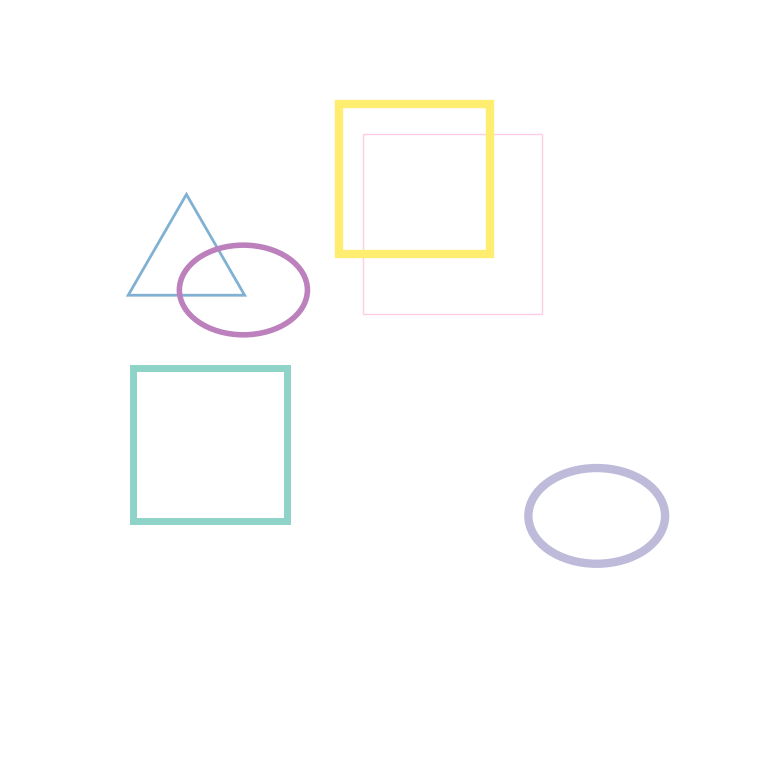[{"shape": "square", "thickness": 2.5, "radius": 0.5, "center": [0.273, 0.423]}, {"shape": "oval", "thickness": 3, "radius": 0.44, "center": [0.775, 0.33]}, {"shape": "triangle", "thickness": 1, "radius": 0.44, "center": [0.242, 0.66]}, {"shape": "square", "thickness": 0.5, "radius": 0.58, "center": [0.587, 0.709]}, {"shape": "oval", "thickness": 2, "radius": 0.42, "center": [0.316, 0.623]}, {"shape": "square", "thickness": 3, "radius": 0.49, "center": [0.538, 0.767]}]